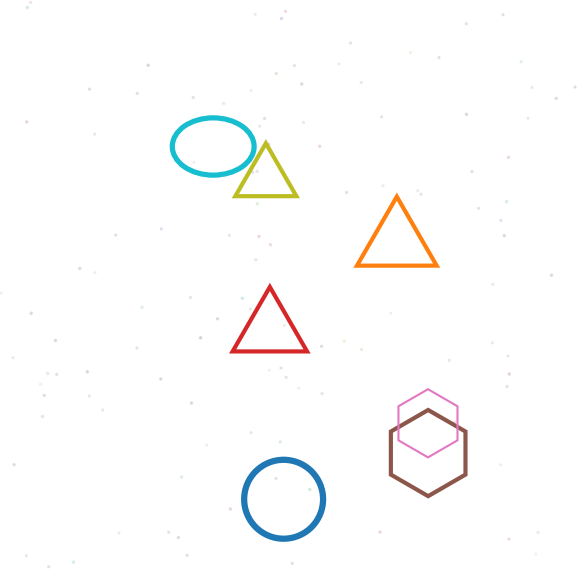[{"shape": "circle", "thickness": 3, "radius": 0.34, "center": [0.491, 0.135]}, {"shape": "triangle", "thickness": 2, "radius": 0.4, "center": [0.687, 0.579]}, {"shape": "triangle", "thickness": 2, "radius": 0.37, "center": [0.467, 0.428]}, {"shape": "hexagon", "thickness": 2, "radius": 0.37, "center": [0.741, 0.215]}, {"shape": "hexagon", "thickness": 1, "radius": 0.3, "center": [0.741, 0.266]}, {"shape": "triangle", "thickness": 2, "radius": 0.31, "center": [0.46, 0.69]}, {"shape": "oval", "thickness": 2.5, "radius": 0.35, "center": [0.369, 0.745]}]